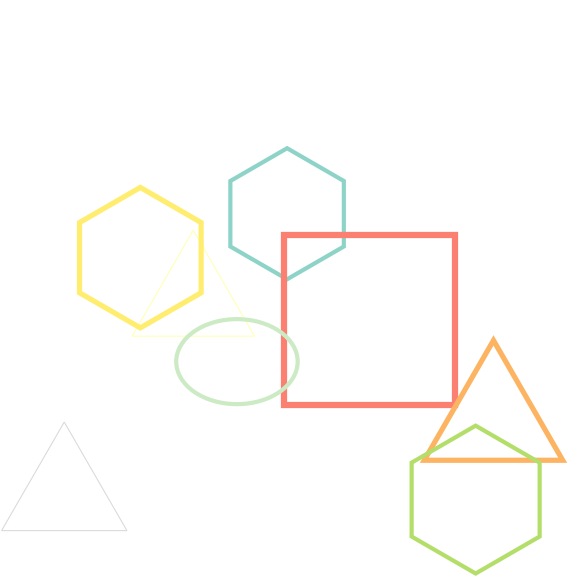[{"shape": "hexagon", "thickness": 2, "radius": 0.57, "center": [0.497, 0.629]}, {"shape": "triangle", "thickness": 0.5, "radius": 0.61, "center": [0.335, 0.478]}, {"shape": "square", "thickness": 3, "radius": 0.74, "center": [0.64, 0.445]}, {"shape": "triangle", "thickness": 2.5, "radius": 0.69, "center": [0.855, 0.271]}, {"shape": "hexagon", "thickness": 2, "radius": 0.64, "center": [0.824, 0.134]}, {"shape": "triangle", "thickness": 0.5, "radius": 0.63, "center": [0.111, 0.143]}, {"shape": "oval", "thickness": 2, "radius": 0.53, "center": [0.41, 0.373]}, {"shape": "hexagon", "thickness": 2.5, "radius": 0.61, "center": [0.243, 0.553]}]